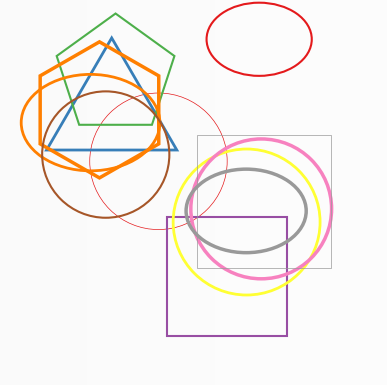[{"shape": "circle", "thickness": 0.5, "radius": 0.89, "center": [0.409, 0.581]}, {"shape": "oval", "thickness": 1.5, "radius": 0.68, "center": [0.669, 0.898]}, {"shape": "triangle", "thickness": 2, "radius": 0.97, "center": [0.288, 0.707]}, {"shape": "pentagon", "thickness": 1.5, "radius": 0.8, "center": [0.298, 0.805]}, {"shape": "square", "thickness": 1.5, "radius": 0.77, "center": [0.586, 0.282]}, {"shape": "hexagon", "thickness": 2.5, "radius": 0.88, "center": [0.257, 0.715]}, {"shape": "oval", "thickness": 2, "radius": 0.89, "center": [0.234, 0.682]}, {"shape": "circle", "thickness": 2, "radius": 0.95, "center": [0.636, 0.423]}, {"shape": "circle", "thickness": 1.5, "radius": 0.82, "center": [0.273, 0.599]}, {"shape": "circle", "thickness": 2.5, "radius": 0.91, "center": [0.674, 0.457]}, {"shape": "square", "thickness": 0.5, "radius": 0.87, "center": [0.682, 0.477]}, {"shape": "oval", "thickness": 2.5, "radius": 0.77, "center": [0.635, 0.452]}]